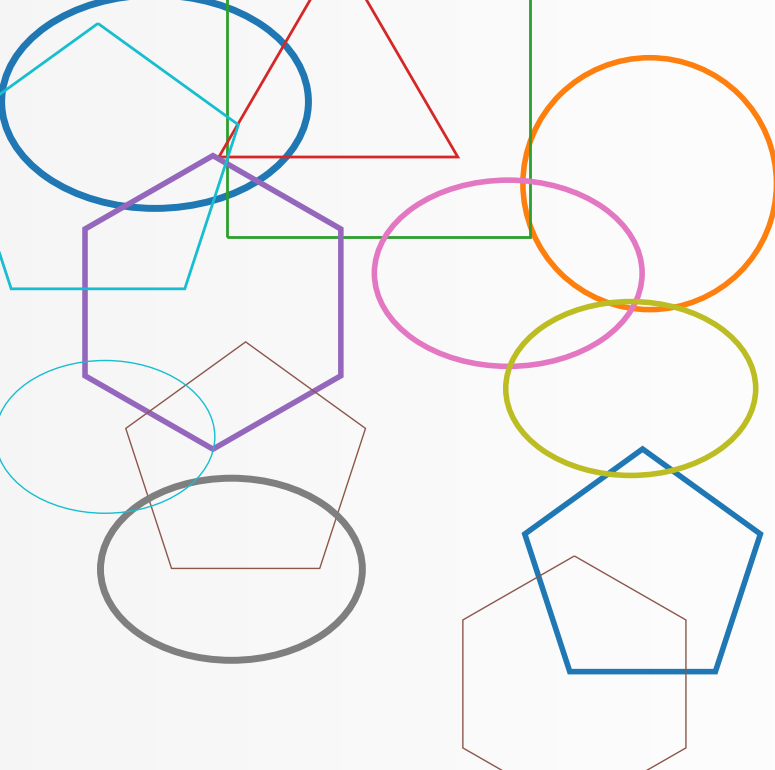[{"shape": "pentagon", "thickness": 2, "radius": 0.8, "center": [0.829, 0.257]}, {"shape": "oval", "thickness": 2.5, "radius": 0.99, "center": [0.2, 0.868]}, {"shape": "circle", "thickness": 2, "radius": 0.82, "center": [0.838, 0.761]}, {"shape": "square", "thickness": 1, "radius": 0.98, "center": [0.488, 0.887]}, {"shape": "triangle", "thickness": 1, "radius": 0.89, "center": [0.437, 0.885]}, {"shape": "hexagon", "thickness": 2, "radius": 0.95, "center": [0.275, 0.607]}, {"shape": "pentagon", "thickness": 0.5, "radius": 0.81, "center": [0.317, 0.393]}, {"shape": "hexagon", "thickness": 0.5, "radius": 0.83, "center": [0.741, 0.112]}, {"shape": "oval", "thickness": 2, "radius": 0.86, "center": [0.656, 0.645]}, {"shape": "oval", "thickness": 2.5, "radius": 0.84, "center": [0.299, 0.261]}, {"shape": "oval", "thickness": 2, "radius": 0.81, "center": [0.814, 0.495]}, {"shape": "oval", "thickness": 0.5, "radius": 0.71, "center": [0.135, 0.433]}, {"shape": "pentagon", "thickness": 1, "radius": 0.95, "center": [0.126, 0.779]}]